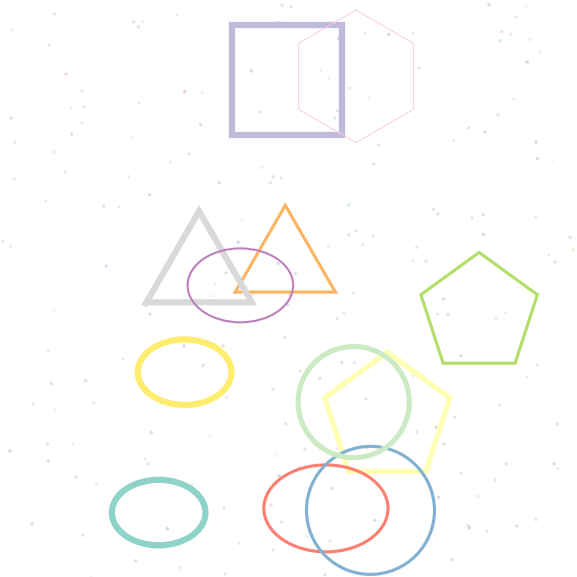[{"shape": "oval", "thickness": 3, "radius": 0.41, "center": [0.275, 0.112]}, {"shape": "pentagon", "thickness": 2.5, "radius": 0.57, "center": [0.671, 0.275]}, {"shape": "square", "thickness": 3, "radius": 0.48, "center": [0.497, 0.86]}, {"shape": "oval", "thickness": 1.5, "radius": 0.54, "center": [0.564, 0.119]}, {"shape": "circle", "thickness": 1.5, "radius": 0.55, "center": [0.642, 0.115]}, {"shape": "triangle", "thickness": 1.5, "radius": 0.5, "center": [0.494, 0.543]}, {"shape": "pentagon", "thickness": 1.5, "radius": 0.53, "center": [0.83, 0.456]}, {"shape": "hexagon", "thickness": 0.5, "radius": 0.57, "center": [0.616, 0.867]}, {"shape": "triangle", "thickness": 3, "radius": 0.53, "center": [0.345, 0.528]}, {"shape": "oval", "thickness": 1, "radius": 0.46, "center": [0.416, 0.505]}, {"shape": "circle", "thickness": 2.5, "radius": 0.48, "center": [0.612, 0.303]}, {"shape": "oval", "thickness": 3, "radius": 0.41, "center": [0.32, 0.355]}]